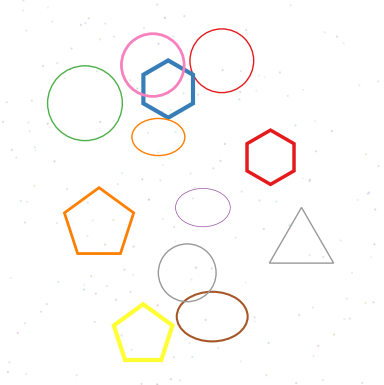[{"shape": "circle", "thickness": 1, "radius": 0.41, "center": [0.576, 0.842]}, {"shape": "hexagon", "thickness": 2.5, "radius": 0.35, "center": [0.703, 0.592]}, {"shape": "hexagon", "thickness": 3, "radius": 0.37, "center": [0.437, 0.769]}, {"shape": "circle", "thickness": 1, "radius": 0.49, "center": [0.221, 0.732]}, {"shape": "oval", "thickness": 0.5, "radius": 0.36, "center": [0.527, 0.461]}, {"shape": "oval", "thickness": 1, "radius": 0.34, "center": [0.411, 0.644]}, {"shape": "pentagon", "thickness": 2, "radius": 0.47, "center": [0.257, 0.418]}, {"shape": "pentagon", "thickness": 3, "radius": 0.4, "center": [0.372, 0.13]}, {"shape": "oval", "thickness": 1.5, "radius": 0.46, "center": [0.551, 0.178]}, {"shape": "circle", "thickness": 2, "radius": 0.41, "center": [0.397, 0.831]}, {"shape": "triangle", "thickness": 1, "radius": 0.48, "center": [0.783, 0.365]}, {"shape": "circle", "thickness": 1, "radius": 0.38, "center": [0.486, 0.291]}]